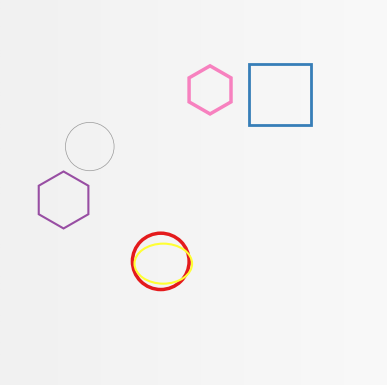[{"shape": "circle", "thickness": 2.5, "radius": 0.37, "center": [0.415, 0.321]}, {"shape": "square", "thickness": 2, "radius": 0.4, "center": [0.722, 0.755]}, {"shape": "hexagon", "thickness": 1.5, "radius": 0.37, "center": [0.164, 0.481]}, {"shape": "oval", "thickness": 1.5, "radius": 0.37, "center": [0.421, 0.315]}, {"shape": "hexagon", "thickness": 2.5, "radius": 0.31, "center": [0.542, 0.767]}, {"shape": "circle", "thickness": 0.5, "radius": 0.31, "center": [0.232, 0.619]}]